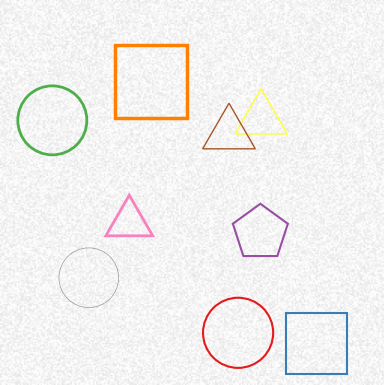[{"shape": "circle", "thickness": 1.5, "radius": 0.46, "center": [0.618, 0.136]}, {"shape": "square", "thickness": 1.5, "radius": 0.39, "center": [0.821, 0.108]}, {"shape": "circle", "thickness": 2, "radius": 0.45, "center": [0.136, 0.687]}, {"shape": "pentagon", "thickness": 1.5, "radius": 0.38, "center": [0.676, 0.396]}, {"shape": "square", "thickness": 2.5, "radius": 0.47, "center": [0.392, 0.789]}, {"shape": "triangle", "thickness": 1, "radius": 0.39, "center": [0.678, 0.691]}, {"shape": "triangle", "thickness": 1, "radius": 0.39, "center": [0.595, 0.653]}, {"shape": "triangle", "thickness": 2, "radius": 0.35, "center": [0.336, 0.423]}, {"shape": "circle", "thickness": 0.5, "radius": 0.39, "center": [0.231, 0.279]}]